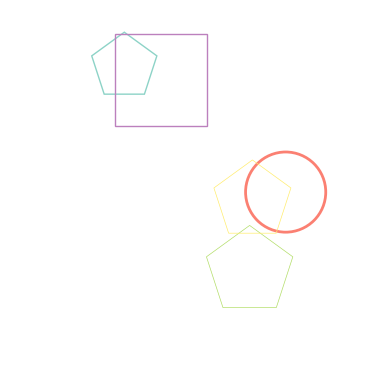[{"shape": "pentagon", "thickness": 1, "radius": 0.44, "center": [0.323, 0.827]}, {"shape": "circle", "thickness": 2, "radius": 0.52, "center": [0.742, 0.501]}, {"shape": "pentagon", "thickness": 0.5, "radius": 0.59, "center": [0.648, 0.297]}, {"shape": "square", "thickness": 1, "radius": 0.6, "center": [0.418, 0.792]}, {"shape": "pentagon", "thickness": 0.5, "radius": 0.53, "center": [0.656, 0.479]}]